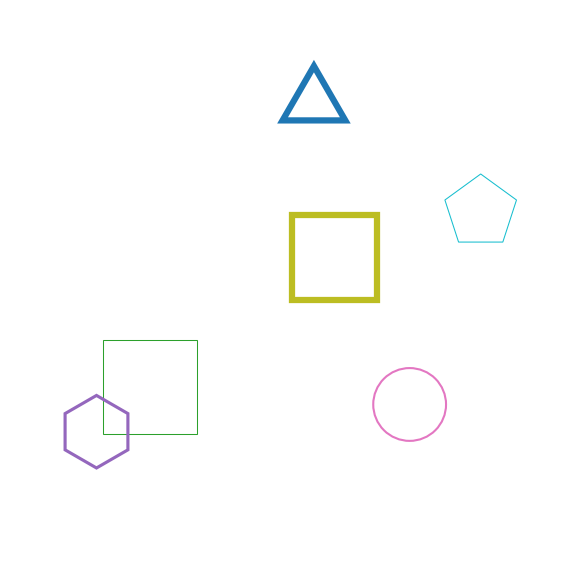[{"shape": "triangle", "thickness": 3, "radius": 0.31, "center": [0.544, 0.822]}, {"shape": "square", "thickness": 0.5, "radius": 0.41, "center": [0.26, 0.329]}, {"shape": "hexagon", "thickness": 1.5, "radius": 0.31, "center": [0.167, 0.252]}, {"shape": "circle", "thickness": 1, "radius": 0.32, "center": [0.709, 0.299]}, {"shape": "square", "thickness": 3, "radius": 0.37, "center": [0.58, 0.553]}, {"shape": "pentagon", "thickness": 0.5, "radius": 0.33, "center": [0.832, 0.633]}]